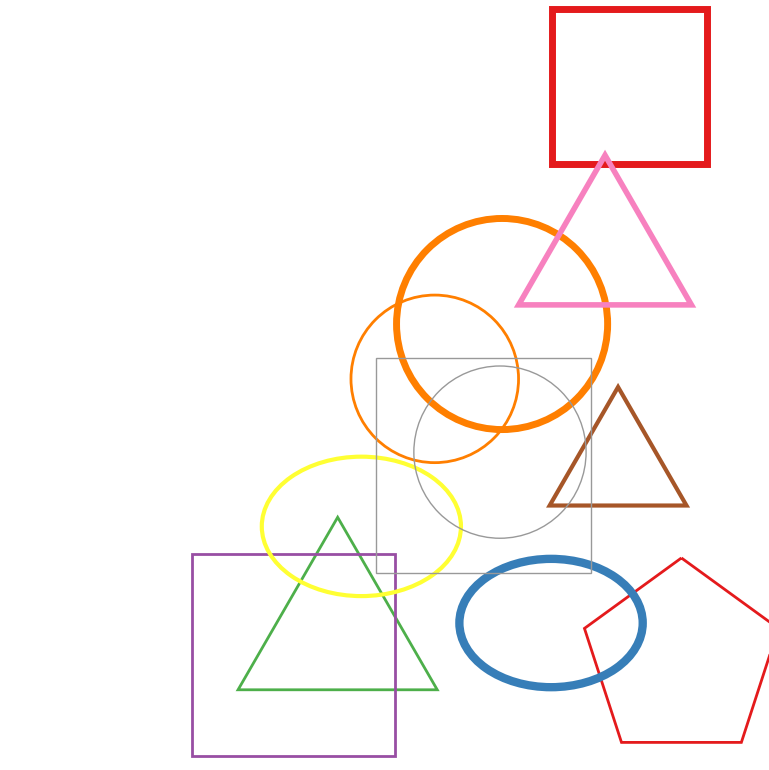[{"shape": "pentagon", "thickness": 1, "radius": 0.66, "center": [0.885, 0.143]}, {"shape": "square", "thickness": 2.5, "radius": 0.5, "center": [0.817, 0.888]}, {"shape": "oval", "thickness": 3, "radius": 0.6, "center": [0.716, 0.191]}, {"shape": "triangle", "thickness": 1, "radius": 0.75, "center": [0.439, 0.179]}, {"shape": "square", "thickness": 1, "radius": 0.66, "center": [0.381, 0.149]}, {"shape": "circle", "thickness": 2.5, "radius": 0.69, "center": [0.652, 0.579]}, {"shape": "circle", "thickness": 1, "radius": 0.54, "center": [0.565, 0.508]}, {"shape": "oval", "thickness": 1.5, "radius": 0.65, "center": [0.469, 0.316]}, {"shape": "triangle", "thickness": 1.5, "radius": 0.51, "center": [0.803, 0.395]}, {"shape": "triangle", "thickness": 2, "radius": 0.65, "center": [0.786, 0.669]}, {"shape": "circle", "thickness": 0.5, "radius": 0.56, "center": [0.649, 0.413]}, {"shape": "square", "thickness": 0.5, "radius": 0.7, "center": [0.628, 0.396]}]